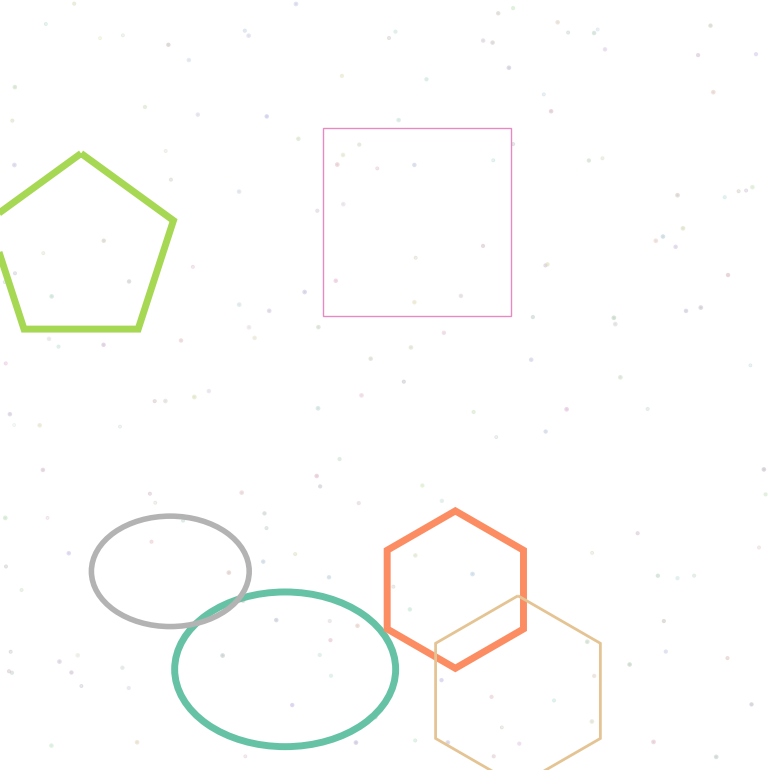[{"shape": "oval", "thickness": 2.5, "radius": 0.72, "center": [0.37, 0.131]}, {"shape": "hexagon", "thickness": 2.5, "radius": 0.51, "center": [0.591, 0.234]}, {"shape": "square", "thickness": 0.5, "radius": 0.61, "center": [0.541, 0.712]}, {"shape": "pentagon", "thickness": 2.5, "radius": 0.63, "center": [0.105, 0.675]}, {"shape": "hexagon", "thickness": 1, "radius": 0.62, "center": [0.673, 0.103]}, {"shape": "oval", "thickness": 2, "radius": 0.51, "center": [0.221, 0.258]}]